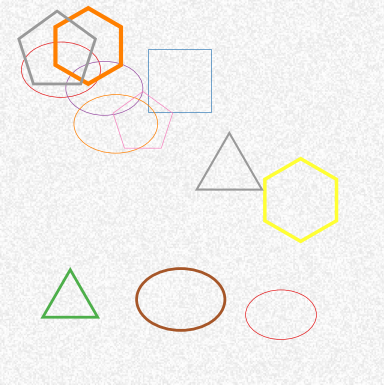[{"shape": "oval", "thickness": 0.5, "radius": 0.46, "center": [0.73, 0.183]}, {"shape": "oval", "thickness": 0.5, "radius": 0.51, "center": [0.158, 0.819]}, {"shape": "square", "thickness": 0.5, "radius": 0.4, "center": [0.466, 0.791]}, {"shape": "triangle", "thickness": 2, "radius": 0.41, "center": [0.182, 0.217]}, {"shape": "oval", "thickness": 0.5, "radius": 0.5, "center": [0.271, 0.771]}, {"shape": "hexagon", "thickness": 3, "radius": 0.49, "center": [0.229, 0.88]}, {"shape": "oval", "thickness": 0.5, "radius": 0.54, "center": [0.301, 0.678]}, {"shape": "hexagon", "thickness": 2.5, "radius": 0.54, "center": [0.781, 0.48]}, {"shape": "oval", "thickness": 2, "radius": 0.57, "center": [0.469, 0.222]}, {"shape": "pentagon", "thickness": 0.5, "radius": 0.41, "center": [0.371, 0.681]}, {"shape": "pentagon", "thickness": 2, "radius": 0.52, "center": [0.148, 0.867]}, {"shape": "triangle", "thickness": 1.5, "radius": 0.49, "center": [0.596, 0.557]}]